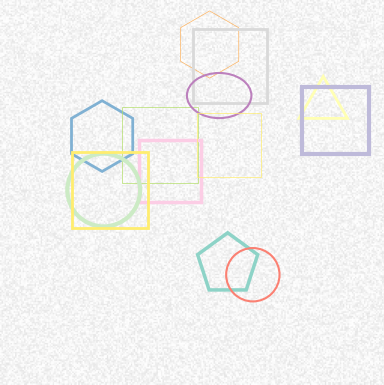[{"shape": "pentagon", "thickness": 2.5, "radius": 0.41, "center": [0.591, 0.313]}, {"shape": "triangle", "thickness": 2, "radius": 0.36, "center": [0.84, 0.729]}, {"shape": "square", "thickness": 3, "radius": 0.43, "center": [0.871, 0.687]}, {"shape": "circle", "thickness": 1.5, "radius": 0.35, "center": [0.657, 0.286]}, {"shape": "hexagon", "thickness": 2, "radius": 0.46, "center": [0.265, 0.647]}, {"shape": "hexagon", "thickness": 0.5, "radius": 0.44, "center": [0.545, 0.884]}, {"shape": "square", "thickness": 0.5, "radius": 0.49, "center": [0.417, 0.624]}, {"shape": "square", "thickness": 2.5, "radius": 0.4, "center": [0.441, 0.556]}, {"shape": "square", "thickness": 2, "radius": 0.48, "center": [0.598, 0.828]}, {"shape": "oval", "thickness": 1.5, "radius": 0.42, "center": [0.569, 0.752]}, {"shape": "circle", "thickness": 3, "radius": 0.47, "center": [0.269, 0.506]}, {"shape": "square", "thickness": 0.5, "radius": 0.41, "center": [0.595, 0.623]}, {"shape": "square", "thickness": 2, "radius": 0.5, "center": [0.285, 0.506]}]